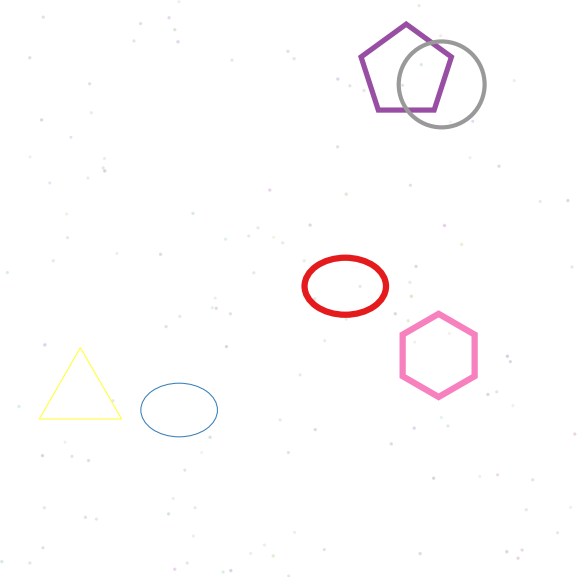[{"shape": "oval", "thickness": 3, "radius": 0.35, "center": [0.598, 0.503]}, {"shape": "oval", "thickness": 0.5, "radius": 0.33, "center": [0.31, 0.289]}, {"shape": "pentagon", "thickness": 2.5, "radius": 0.41, "center": [0.703, 0.875]}, {"shape": "triangle", "thickness": 0.5, "radius": 0.41, "center": [0.139, 0.315]}, {"shape": "hexagon", "thickness": 3, "radius": 0.36, "center": [0.76, 0.384]}, {"shape": "circle", "thickness": 2, "radius": 0.37, "center": [0.765, 0.853]}]